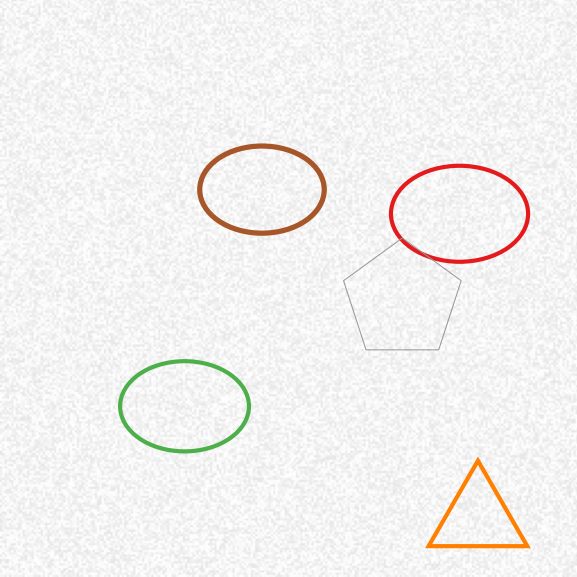[{"shape": "oval", "thickness": 2, "radius": 0.59, "center": [0.796, 0.629]}, {"shape": "oval", "thickness": 2, "radius": 0.56, "center": [0.32, 0.296]}, {"shape": "triangle", "thickness": 2, "radius": 0.49, "center": [0.828, 0.103]}, {"shape": "oval", "thickness": 2.5, "radius": 0.54, "center": [0.454, 0.671]}, {"shape": "pentagon", "thickness": 0.5, "radius": 0.54, "center": [0.697, 0.48]}]